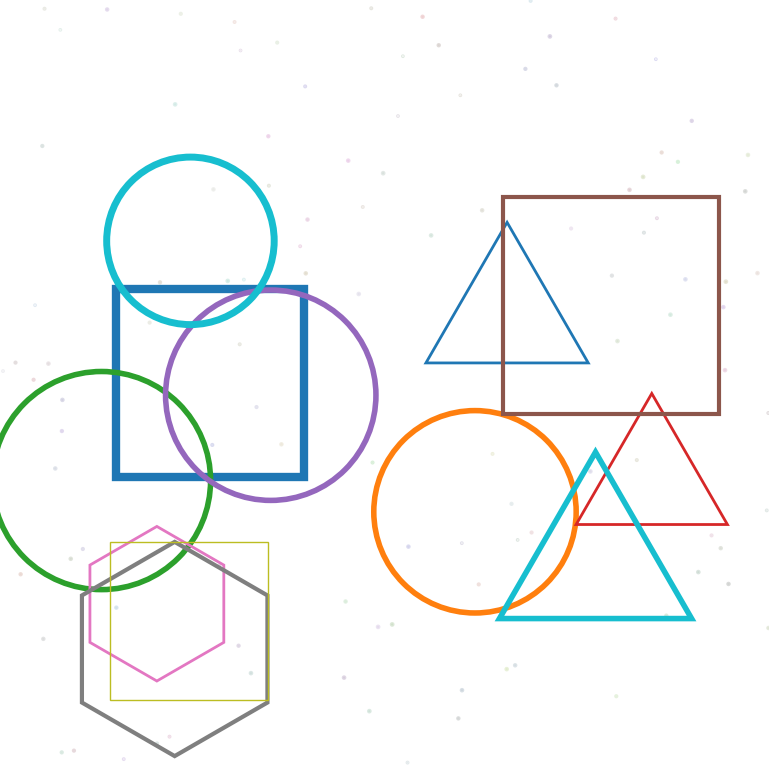[{"shape": "square", "thickness": 3, "radius": 0.61, "center": [0.273, 0.503]}, {"shape": "triangle", "thickness": 1, "radius": 0.61, "center": [0.659, 0.59]}, {"shape": "circle", "thickness": 2, "radius": 0.66, "center": [0.617, 0.335]}, {"shape": "circle", "thickness": 2, "radius": 0.71, "center": [0.132, 0.376]}, {"shape": "triangle", "thickness": 1, "radius": 0.57, "center": [0.846, 0.376]}, {"shape": "circle", "thickness": 2, "radius": 0.68, "center": [0.352, 0.487]}, {"shape": "square", "thickness": 1.5, "radius": 0.7, "center": [0.793, 0.603]}, {"shape": "hexagon", "thickness": 1, "radius": 0.5, "center": [0.204, 0.216]}, {"shape": "hexagon", "thickness": 1.5, "radius": 0.7, "center": [0.227, 0.157]}, {"shape": "square", "thickness": 0.5, "radius": 0.51, "center": [0.245, 0.193]}, {"shape": "circle", "thickness": 2.5, "radius": 0.54, "center": [0.247, 0.687]}, {"shape": "triangle", "thickness": 2, "radius": 0.72, "center": [0.773, 0.269]}]